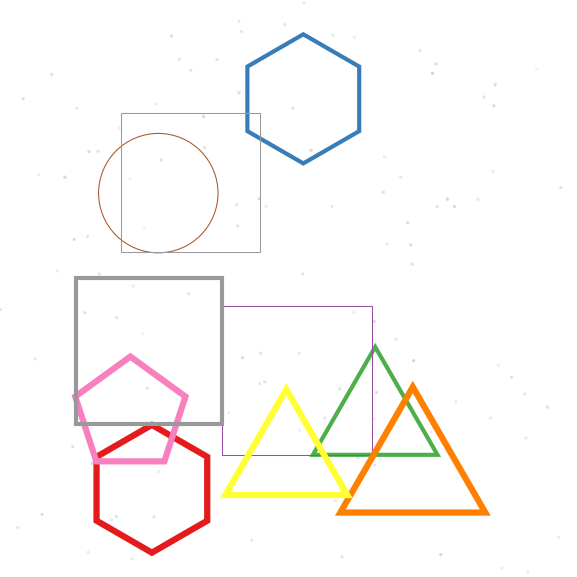[{"shape": "hexagon", "thickness": 3, "radius": 0.55, "center": [0.263, 0.153]}, {"shape": "hexagon", "thickness": 2, "radius": 0.56, "center": [0.525, 0.828]}, {"shape": "triangle", "thickness": 2, "radius": 0.62, "center": [0.65, 0.274]}, {"shape": "square", "thickness": 0.5, "radius": 0.65, "center": [0.514, 0.34]}, {"shape": "triangle", "thickness": 3, "radius": 0.72, "center": [0.715, 0.184]}, {"shape": "triangle", "thickness": 3, "radius": 0.61, "center": [0.496, 0.203]}, {"shape": "circle", "thickness": 0.5, "radius": 0.52, "center": [0.274, 0.665]}, {"shape": "pentagon", "thickness": 3, "radius": 0.5, "center": [0.226, 0.281]}, {"shape": "square", "thickness": 0.5, "radius": 0.6, "center": [0.329, 0.683]}, {"shape": "square", "thickness": 2, "radius": 0.63, "center": [0.257, 0.392]}]